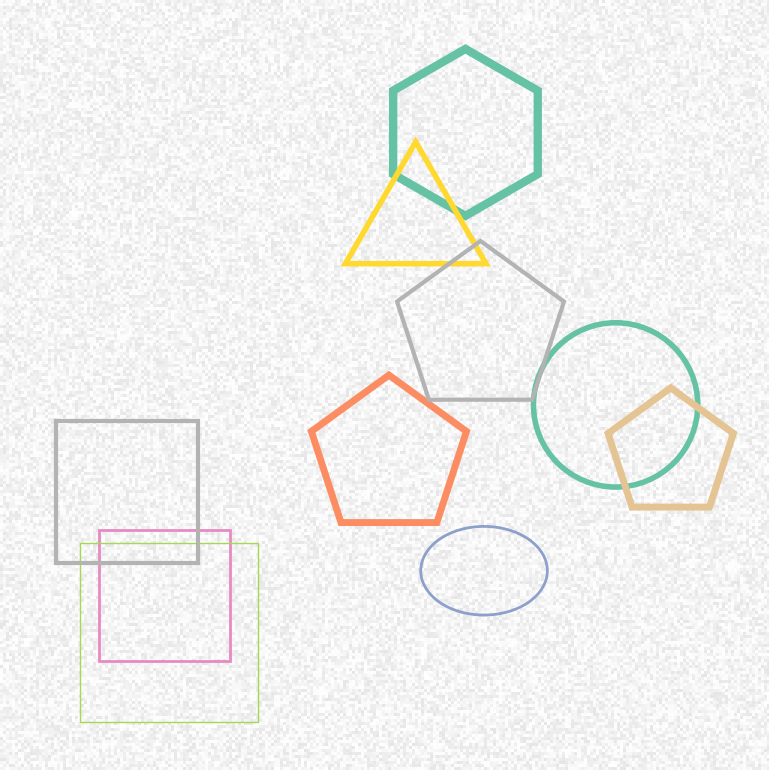[{"shape": "hexagon", "thickness": 3, "radius": 0.54, "center": [0.604, 0.828]}, {"shape": "circle", "thickness": 2, "radius": 0.53, "center": [0.799, 0.474]}, {"shape": "pentagon", "thickness": 2.5, "radius": 0.53, "center": [0.505, 0.407]}, {"shape": "oval", "thickness": 1, "radius": 0.41, "center": [0.629, 0.259]}, {"shape": "square", "thickness": 1, "radius": 0.43, "center": [0.213, 0.227]}, {"shape": "square", "thickness": 0.5, "radius": 0.58, "center": [0.22, 0.179]}, {"shape": "triangle", "thickness": 2, "radius": 0.53, "center": [0.54, 0.71]}, {"shape": "pentagon", "thickness": 2.5, "radius": 0.43, "center": [0.871, 0.411]}, {"shape": "square", "thickness": 1.5, "radius": 0.46, "center": [0.165, 0.361]}, {"shape": "pentagon", "thickness": 1.5, "radius": 0.57, "center": [0.624, 0.573]}]